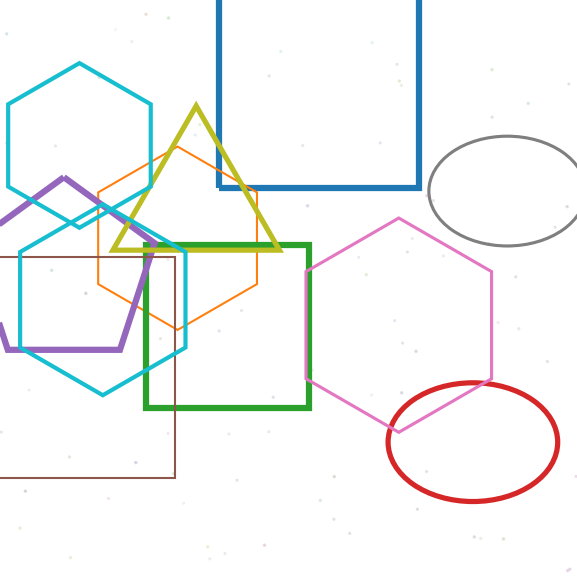[{"shape": "square", "thickness": 3, "radius": 0.87, "center": [0.553, 0.848]}, {"shape": "hexagon", "thickness": 1, "radius": 0.79, "center": [0.307, 0.587]}, {"shape": "square", "thickness": 3, "radius": 0.71, "center": [0.394, 0.434]}, {"shape": "oval", "thickness": 2.5, "radius": 0.73, "center": [0.819, 0.233]}, {"shape": "pentagon", "thickness": 3, "radius": 0.83, "center": [0.111, 0.527]}, {"shape": "square", "thickness": 1, "radius": 0.96, "center": [0.111, 0.363]}, {"shape": "hexagon", "thickness": 1.5, "radius": 0.93, "center": [0.691, 0.436]}, {"shape": "oval", "thickness": 1.5, "radius": 0.68, "center": [0.878, 0.668]}, {"shape": "triangle", "thickness": 2.5, "radius": 0.83, "center": [0.34, 0.649]}, {"shape": "hexagon", "thickness": 2, "radius": 0.83, "center": [0.178, 0.48]}, {"shape": "hexagon", "thickness": 2, "radius": 0.71, "center": [0.138, 0.747]}]